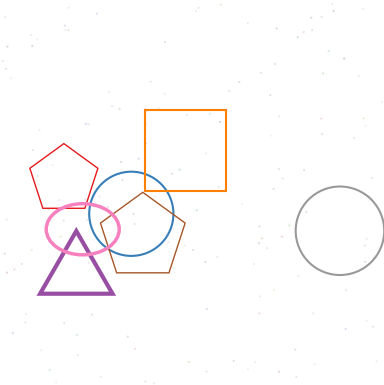[{"shape": "pentagon", "thickness": 1, "radius": 0.46, "center": [0.166, 0.534]}, {"shape": "circle", "thickness": 1.5, "radius": 0.55, "center": [0.341, 0.445]}, {"shape": "triangle", "thickness": 3, "radius": 0.54, "center": [0.198, 0.291]}, {"shape": "square", "thickness": 1.5, "radius": 0.53, "center": [0.482, 0.609]}, {"shape": "pentagon", "thickness": 1, "radius": 0.58, "center": [0.371, 0.385]}, {"shape": "oval", "thickness": 2.5, "radius": 0.47, "center": [0.215, 0.405]}, {"shape": "circle", "thickness": 1.5, "radius": 0.57, "center": [0.883, 0.401]}]